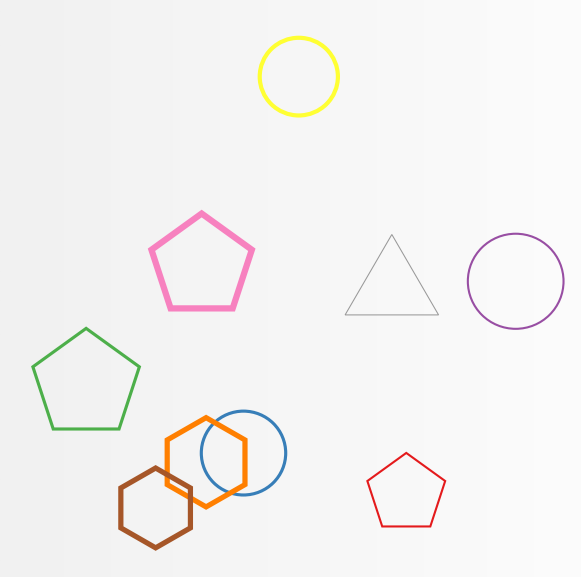[{"shape": "pentagon", "thickness": 1, "radius": 0.35, "center": [0.699, 0.144]}, {"shape": "circle", "thickness": 1.5, "radius": 0.36, "center": [0.419, 0.215]}, {"shape": "pentagon", "thickness": 1.5, "radius": 0.48, "center": [0.148, 0.334]}, {"shape": "circle", "thickness": 1, "radius": 0.41, "center": [0.887, 0.512]}, {"shape": "hexagon", "thickness": 2.5, "radius": 0.39, "center": [0.355, 0.199]}, {"shape": "circle", "thickness": 2, "radius": 0.34, "center": [0.514, 0.866]}, {"shape": "hexagon", "thickness": 2.5, "radius": 0.35, "center": [0.268, 0.12]}, {"shape": "pentagon", "thickness": 3, "radius": 0.45, "center": [0.347, 0.539]}, {"shape": "triangle", "thickness": 0.5, "radius": 0.46, "center": [0.674, 0.5]}]